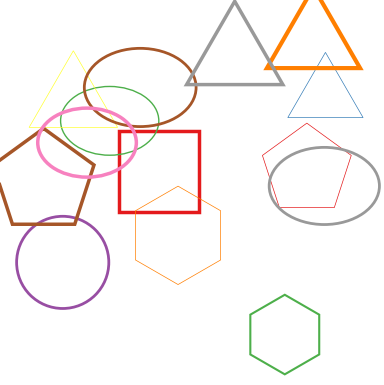[{"shape": "pentagon", "thickness": 0.5, "radius": 0.61, "center": [0.797, 0.559]}, {"shape": "square", "thickness": 2.5, "radius": 0.52, "center": [0.413, 0.554]}, {"shape": "triangle", "thickness": 0.5, "radius": 0.56, "center": [0.845, 0.751]}, {"shape": "hexagon", "thickness": 1.5, "radius": 0.52, "center": [0.74, 0.131]}, {"shape": "oval", "thickness": 1, "radius": 0.64, "center": [0.285, 0.686]}, {"shape": "circle", "thickness": 2, "radius": 0.6, "center": [0.163, 0.318]}, {"shape": "hexagon", "thickness": 0.5, "radius": 0.64, "center": [0.462, 0.389]}, {"shape": "triangle", "thickness": 3, "radius": 0.7, "center": [0.814, 0.893]}, {"shape": "triangle", "thickness": 0.5, "radius": 0.66, "center": [0.191, 0.735]}, {"shape": "pentagon", "thickness": 2.5, "radius": 0.69, "center": [0.113, 0.529]}, {"shape": "oval", "thickness": 2, "radius": 0.73, "center": [0.364, 0.773]}, {"shape": "oval", "thickness": 2.5, "radius": 0.64, "center": [0.226, 0.63]}, {"shape": "triangle", "thickness": 2.5, "radius": 0.72, "center": [0.61, 0.852]}, {"shape": "oval", "thickness": 2, "radius": 0.72, "center": [0.842, 0.517]}]